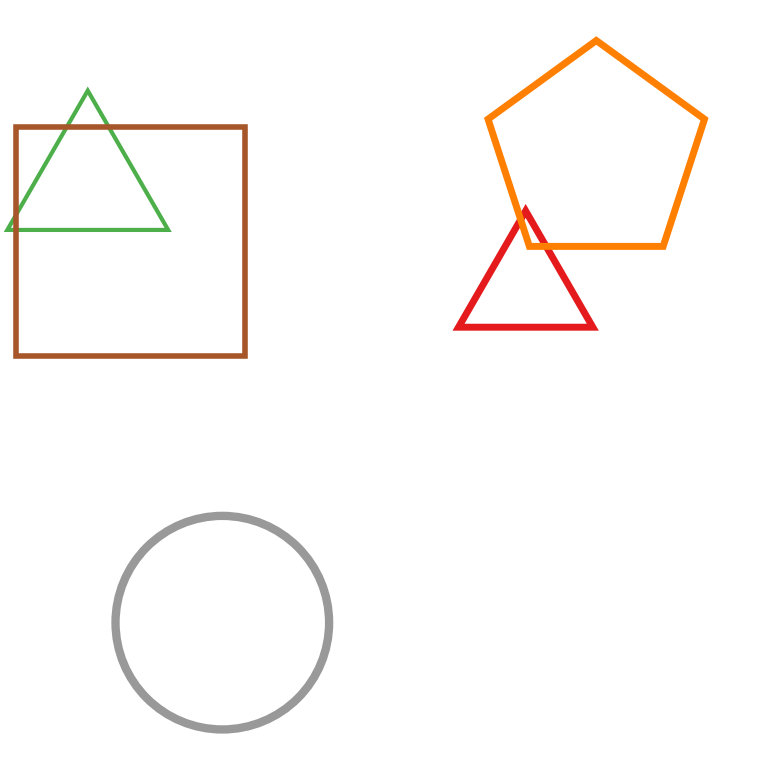[{"shape": "triangle", "thickness": 2.5, "radius": 0.5, "center": [0.683, 0.625]}, {"shape": "triangle", "thickness": 1.5, "radius": 0.6, "center": [0.114, 0.762]}, {"shape": "pentagon", "thickness": 2.5, "radius": 0.74, "center": [0.774, 0.8]}, {"shape": "square", "thickness": 2, "radius": 0.74, "center": [0.17, 0.687]}, {"shape": "circle", "thickness": 3, "radius": 0.69, "center": [0.289, 0.191]}]